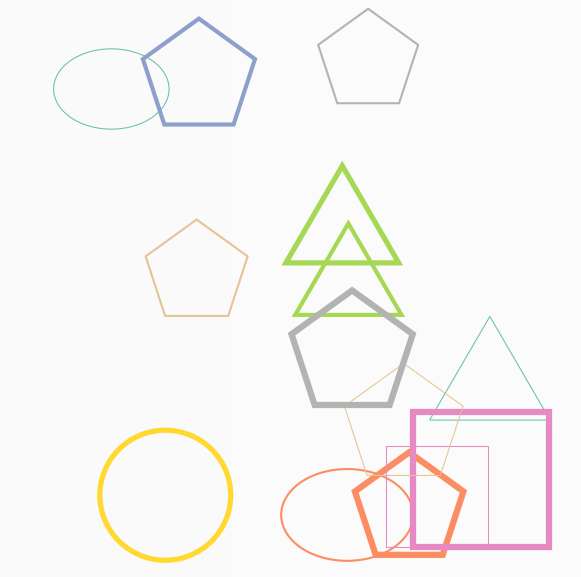[{"shape": "oval", "thickness": 0.5, "radius": 0.5, "center": [0.192, 0.845]}, {"shape": "triangle", "thickness": 0.5, "radius": 0.6, "center": [0.843, 0.332]}, {"shape": "oval", "thickness": 1, "radius": 0.57, "center": [0.597, 0.107]}, {"shape": "pentagon", "thickness": 3, "radius": 0.49, "center": [0.704, 0.118]}, {"shape": "pentagon", "thickness": 2, "radius": 0.51, "center": [0.342, 0.866]}, {"shape": "square", "thickness": 0.5, "radius": 0.44, "center": [0.752, 0.14]}, {"shape": "square", "thickness": 3, "radius": 0.58, "center": [0.827, 0.169]}, {"shape": "triangle", "thickness": 2.5, "radius": 0.56, "center": [0.589, 0.6]}, {"shape": "triangle", "thickness": 2, "radius": 0.53, "center": [0.599, 0.507]}, {"shape": "circle", "thickness": 2.5, "radius": 0.56, "center": [0.284, 0.142]}, {"shape": "pentagon", "thickness": 0.5, "radius": 0.54, "center": [0.695, 0.263]}, {"shape": "pentagon", "thickness": 1, "radius": 0.46, "center": [0.338, 0.527]}, {"shape": "pentagon", "thickness": 3, "radius": 0.55, "center": [0.606, 0.387]}, {"shape": "pentagon", "thickness": 1, "radius": 0.45, "center": [0.633, 0.894]}]